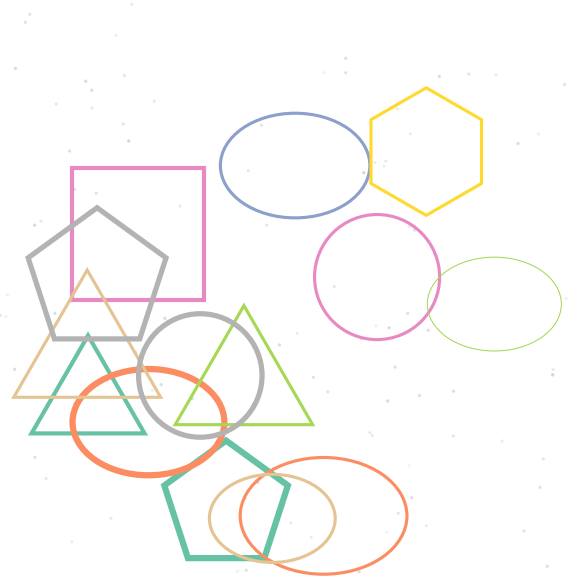[{"shape": "triangle", "thickness": 2, "radius": 0.56, "center": [0.152, 0.305]}, {"shape": "pentagon", "thickness": 3, "radius": 0.56, "center": [0.392, 0.124]}, {"shape": "oval", "thickness": 1.5, "radius": 0.72, "center": [0.56, 0.106]}, {"shape": "oval", "thickness": 3, "radius": 0.66, "center": [0.257, 0.268]}, {"shape": "oval", "thickness": 1.5, "radius": 0.65, "center": [0.511, 0.712]}, {"shape": "square", "thickness": 2, "radius": 0.57, "center": [0.238, 0.594]}, {"shape": "circle", "thickness": 1.5, "radius": 0.54, "center": [0.653, 0.519]}, {"shape": "oval", "thickness": 0.5, "radius": 0.58, "center": [0.856, 0.473]}, {"shape": "triangle", "thickness": 1.5, "radius": 0.69, "center": [0.422, 0.332]}, {"shape": "hexagon", "thickness": 1.5, "radius": 0.55, "center": [0.738, 0.737]}, {"shape": "triangle", "thickness": 1.5, "radius": 0.73, "center": [0.151, 0.385]}, {"shape": "oval", "thickness": 1.5, "radius": 0.54, "center": [0.472, 0.102]}, {"shape": "circle", "thickness": 2.5, "radius": 0.53, "center": [0.347, 0.349]}, {"shape": "pentagon", "thickness": 2.5, "radius": 0.63, "center": [0.168, 0.514]}]